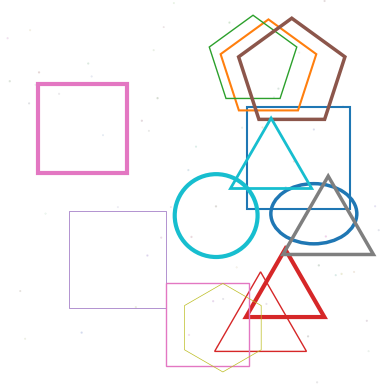[{"shape": "square", "thickness": 1.5, "radius": 0.67, "center": [0.775, 0.59]}, {"shape": "oval", "thickness": 2.5, "radius": 0.56, "center": [0.815, 0.445]}, {"shape": "pentagon", "thickness": 1.5, "radius": 0.65, "center": [0.697, 0.819]}, {"shape": "pentagon", "thickness": 1, "radius": 0.6, "center": [0.657, 0.841]}, {"shape": "triangle", "thickness": 3, "radius": 0.59, "center": [0.741, 0.235]}, {"shape": "triangle", "thickness": 1, "radius": 0.69, "center": [0.677, 0.156]}, {"shape": "square", "thickness": 0.5, "radius": 0.63, "center": [0.306, 0.326]}, {"shape": "pentagon", "thickness": 2.5, "radius": 0.73, "center": [0.758, 0.807]}, {"shape": "square", "thickness": 1, "radius": 0.54, "center": [0.539, 0.157]}, {"shape": "square", "thickness": 3, "radius": 0.58, "center": [0.215, 0.665]}, {"shape": "triangle", "thickness": 2.5, "radius": 0.68, "center": [0.852, 0.407]}, {"shape": "hexagon", "thickness": 0.5, "radius": 0.57, "center": [0.579, 0.149]}, {"shape": "circle", "thickness": 3, "radius": 0.54, "center": [0.561, 0.44]}, {"shape": "triangle", "thickness": 2, "radius": 0.61, "center": [0.704, 0.571]}]